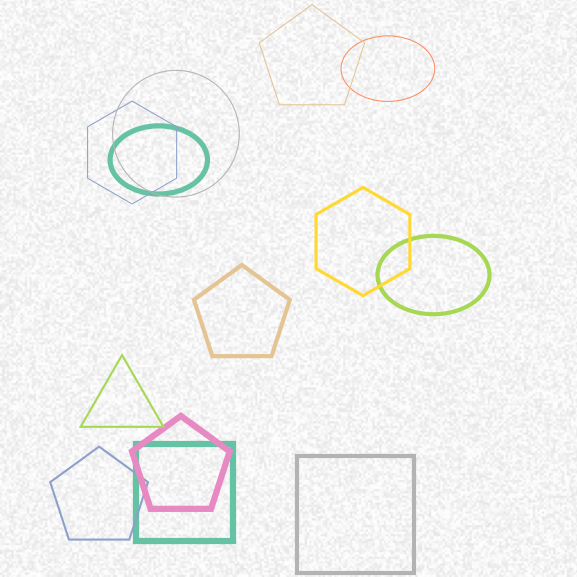[{"shape": "square", "thickness": 3, "radius": 0.42, "center": [0.319, 0.147]}, {"shape": "oval", "thickness": 2.5, "radius": 0.42, "center": [0.275, 0.722]}, {"shape": "oval", "thickness": 0.5, "radius": 0.41, "center": [0.672, 0.88]}, {"shape": "hexagon", "thickness": 0.5, "radius": 0.45, "center": [0.229, 0.735]}, {"shape": "pentagon", "thickness": 1, "radius": 0.44, "center": [0.172, 0.137]}, {"shape": "pentagon", "thickness": 3, "radius": 0.44, "center": [0.313, 0.19]}, {"shape": "oval", "thickness": 2, "radius": 0.48, "center": [0.751, 0.523]}, {"shape": "triangle", "thickness": 1, "radius": 0.41, "center": [0.211, 0.301]}, {"shape": "hexagon", "thickness": 1.5, "radius": 0.47, "center": [0.629, 0.581]}, {"shape": "pentagon", "thickness": 0.5, "radius": 0.48, "center": [0.54, 0.895]}, {"shape": "pentagon", "thickness": 2, "radius": 0.44, "center": [0.419, 0.453]}, {"shape": "circle", "thickness": 0.5, "radius": 0.55, "center": [0.305, 0.768]}, {"shape": "square", "thickness": 2, "radius": 0.51, "center": [0.616, 0.109]}]